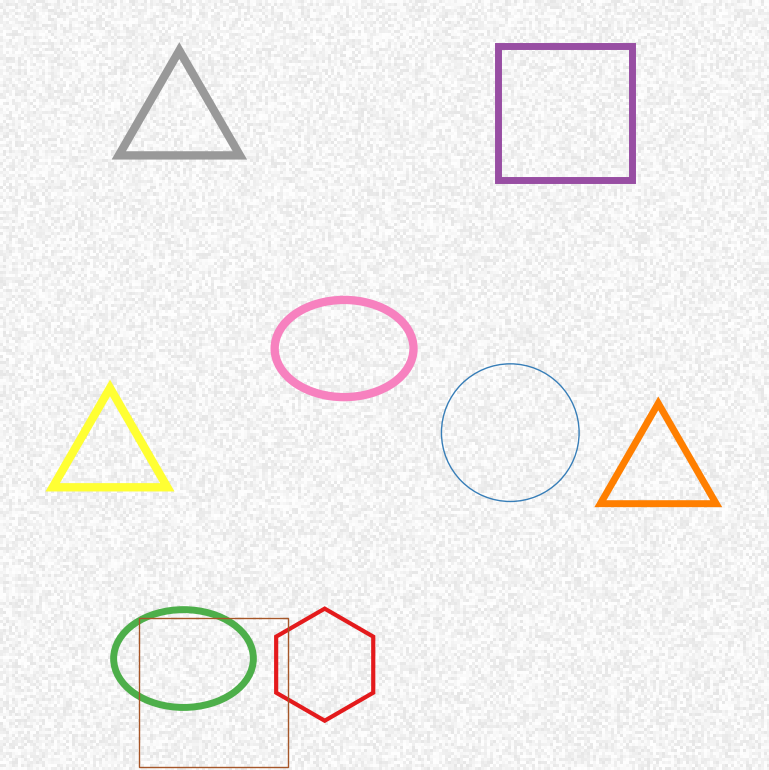[{"shape": "hexagon", "thickness": 1.5, "radius": 0.36, "center": [0.422, 0.137]}, {"shape": "circle", "thickness": 0.5, "radius": 0.45, "center": [0.663, 0.438]}, {"shape": "oval", "thickness": 2.5, "radius": 0.45, "center": [0.238, 0.145]}, {"shape": "square", "thickness": 2.5, "radius": 0.43, "center": [0.734, 0.853]}, {"shape": "triangle", "thickness": 2.5, "radius": 0.43, "center": [0.855, 0.389]}, {"shape": "triangle", "thickness": 3, "radius": 0.43, "center": [0.143, 0.41]}, {"shape": "square", "thickness": 0.5, "radius": 0.48, "center": [0.277, 0.101]}, {"shape": "oval", "thickness": 3, "radius": 0.45, "center": [0.447, 0.547]}, {"shape": "triangle", "thickness": 3, "radius": 0.45, "center": [0.233, 0.844]}]